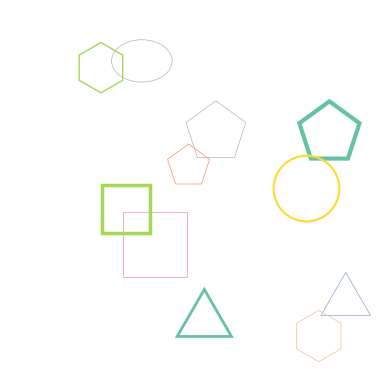[{"shape": "pentagon", "thickness": 3, "radius": 0.41, "center": [0.856, 0.655]}, {"shape": "triangle", "thickness": 2, "radius": 0.41, "center": [0.531, 0.167]}, {"shape": "pentagon", "thickness": 0.5, "radius": 0.29, "center": [0.49, 0.568]}, {"shape": "triangle", "thickness": 0.5, "radius": 0.37, "center": [0.898, 0.218]}, {"shape": "square", "thickness": 0.5, "radius": 0.42, "center": [0.403, 0.365]}, {"shape": "square", "thickness": 2.5, "radius": 0.31, "center": [0.327, 0.457]}, {"shape": "hexagon", "thickness": 1, "radius": 0.33, "center": [0.262, 0.824]}, {"shape": "circle", "thickness": 1.5, "radius": 0.43, "center": [0.796, 0.51]}, {"shape": "hexagon", "thickness": 0.5, "radius": 0.33, "center": [0.828, 0.127]}, {"shape": "oval", "thickness": 0.5, "radius": 0.39, "center": [0.368, 0.842]}, {"shape": "pentagon", "thickness": 0.5, "radius": 0.41, "center": [0.561, 0.657]}]